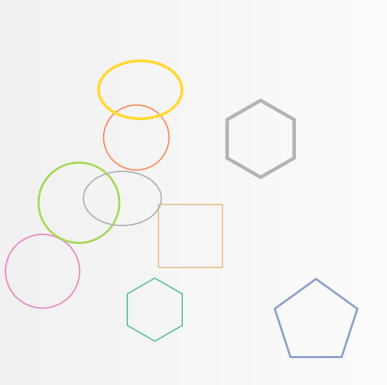[{"shape": "hexagon", "thickness": 1, "radius": 0.41, "center": [0.399, 0.196]}, {"shape": "circle", "thickness": 1, "radius": 0.42, "center": [0.352, 0.643]}, {"shape": "pentagon", "thickness": 1.5, "radius": 0.56, "center": [0.816, 0.163]}, {"shape": "circle", "thickness": 1, "radius": 0.48, "center": [0.11, 0.295]}, {"shape": "circle", "thickness": 1.5, "radius": 0.52, "center": [0.204, 0.473]}, {"shape": "oval", "thickness": 2, "radius": 0.54, "center": [0.362, 0.767]}, {"shape": "square", "thickness": 1, "radius": 0.41, "center": [0.491, 0.389]}, {"shape": "oval", "thickness": 1, "radius": 0.5, "center": [0.316, 0.485]}, {"shape": "hexagon", "thickness": 2.5, "radius": 0.5, "center": [0.673, 0.639]}]